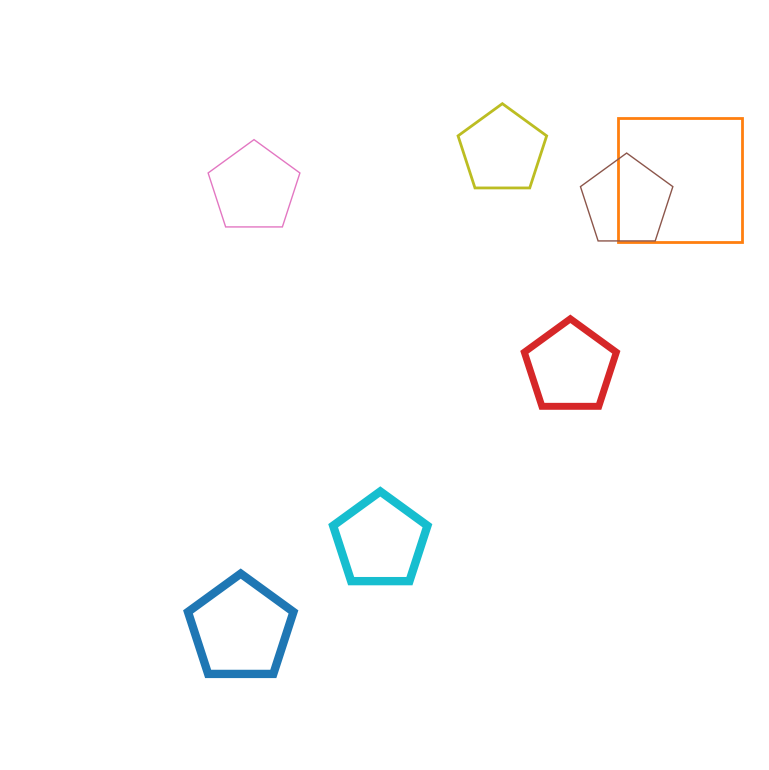[{"shape": "pentagon", "thickness": 3, "radius": 0.36, "center": [0.313, 0.183]}, {"shape": "square", "thickness": 1, "radius": 0.4, "center": [0.883, 0.766]}, {"shape": "pentagon", "thickness": 2.5, "radius": 0.31, "center": [0.741, 0.523]}, {"shape": "pentagon", "thickness": 0.5, "radius": 0.32, "center": [0.814, 0.738]}, {"shape": "pentagon", "thickness": 0.5, "radius": 0.31, "center": [0.33, 0.756]}, {"shape": "pentagon", "thickness": 1, "radius": 0.3, "center": [0.652, 0.805]}, {"shape": "pentagon", "thickness": 3, "radius": 0.32, "center": [0.494, 0.297]}]